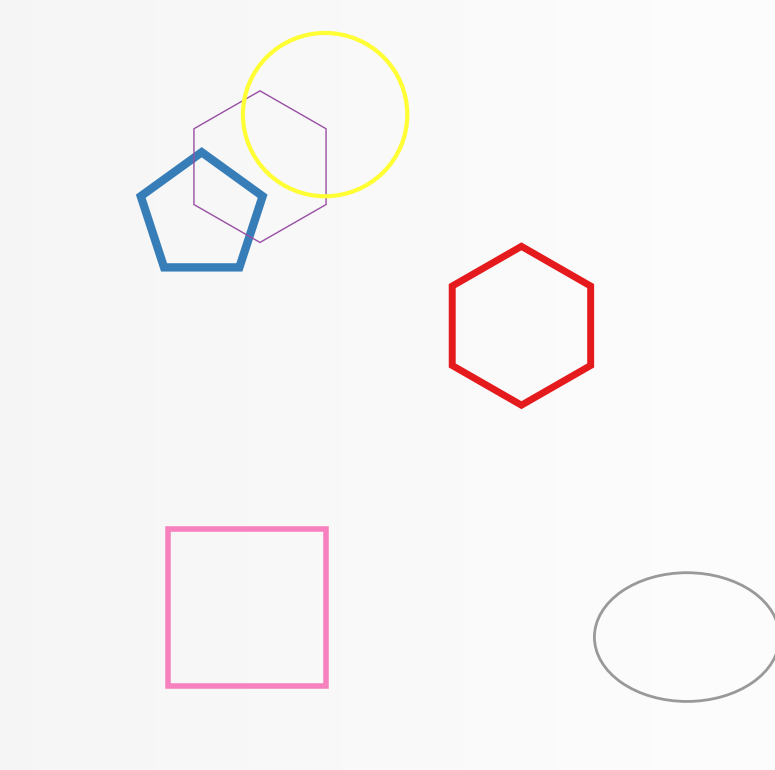[{"shape": "hexagon", "thickness": 2.5, "radius": 0.52, "center": [0.673, 0.577]}, {"shape": "pentagon", "thickness": 3, "radius": 0.41, "center": [0.26, 0.72]}, {"shape": "hexagon", "thickness": 0.5, "radius": 0.49, "center": [0.335, 0.784]}, {"shape": "circle", "thickness": 1.5, "radius": 0.53, "center": [0.419, 0.851]}, {"shape": "square", "thickness": 2, "radius": 0.51, "center": [0.319, 0.212]}, {"shape": "oval", "thickness": 1, "radius": 0.6, "center": [0.886, 0.173]}]